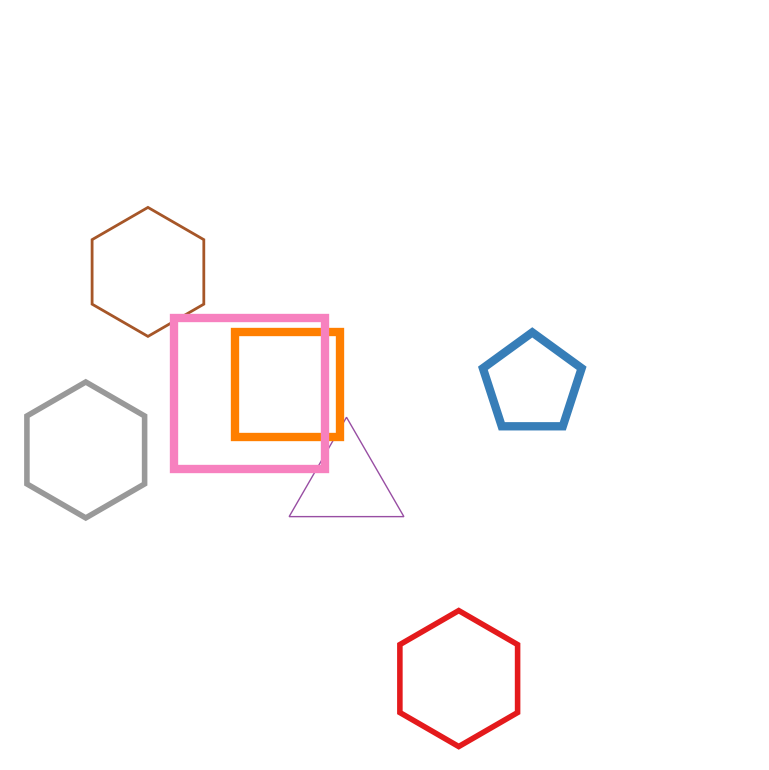[{"shape": "hexagon", "thickness": 2, "radius": 0.44, "center": [0.596, 0.119]}, {"shape": "pentagon", "thickness": 3, "radius": 0.34, "center": [0.691, 0.501]}, {"shape": "triangle", "thickness": 0.5, "radius": 0.43, "center": [0.45, 0.372]}, {"shape": "square", "thickness": 3, "radius": 0.34, "center": [0.373, 0.501]}, {"shape": "hexagon", "thickness": 1, "radius": 0.42, "center": [0.192, 0.647]}, {"shape": "square", "thickness": 3, "radius": 0.49, "center": [0.324, 0.489]}, {"shape": "hexagon", "thickness": 2, "radius": 0.44, "center": [0.111, 0.416]}]